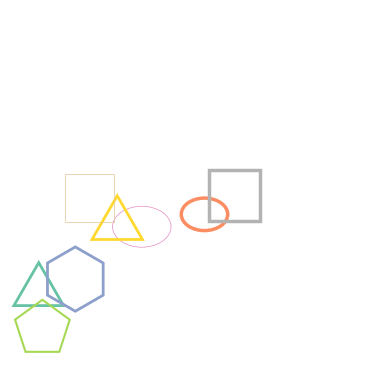[{"shape": "triangle", "thickness": 2, "radius": 0.37, "center": [0.101, 0.243]}, {"shape": "oval", "thickness": 2.5, "radius": 0.3, "center": [0.531, 0.443]}, {"shape": "hexagon", "thickness": 2, "radius": 0.42, "center": [0.196, 0.275]}, {"shape": "oval", "thickness": 0.5, "radius": 0.38, "center": [0.368, 0.411]}, {"shape": "pentagon", "thickness": 1.5, "radius": 0.37, "center": [0.11, 0.147]}, {"shape": "triangle", "thickness": 2, "radius": 0.38, "center": [0.305, 0.416]}, {"shape": "square", "thickness": 0.5, "radius": 0.31, "center": [0.232, 0.486]}, {"shape": "square", "thickness": 2.5, "radius": 0.33, "center": [0.61, 0.492]}]